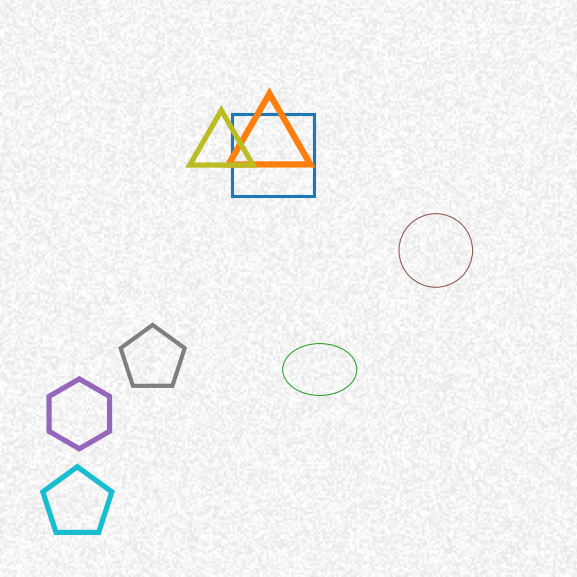[{"shape": "square", "thickness": 1.5, "radius": 0.35, "center": [0.472, 0.73]}, {"shape": "triangle", "thickness": 3, "radius": 0.41, "center": [0.467, 0.755]}, {"shape": "oval", "thickness": 0.5, "radius": 0.32, "center": [0.554, 0.359]}, {"shape": "hexagon", "thickness": 2.5, "radius": 0.3, "center": [0.137, 0.283]}, {"shape": "circle", "thickness": 0.5, "radius": 0.32, "center": [0.755, 0.565]}, {"shape": "pentagon", "thickness": 2, "radius": 0.29, "center": [0.264, 0.378]}, {"shape": "triangle", "thickness": 2.5, "radius": 0.32, "center": [0.383, 0.745]}, {"shape": "pentagon", "thickness": 2.5, "radius": 0.31, "center": [0.134, 0.128]}]